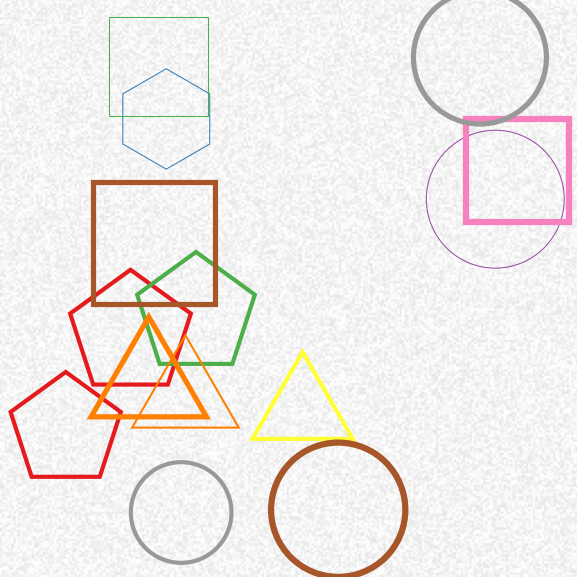[{"shape": "pentagon", "thickness": 2, "radius": 0.5, "center": [0.114, 0.255]}, {"shape": "pentagon", "thickness": 2, "radius": 0.55, "center": [0.226, 0.422]}, {"shape": "hexagon", "thickness": 0.5, "radius": 0.43, "center": [0.288, 0.793]}, {"shape": "pentagon", "thickness": 2, "radius": 0.54, "center": [0.339, 0.456]}, {"shape": "square", "thickness": 0.5, "radius": 0.43, "center": [0.274, 0.884]}, {"shape": "circle", "thickness": 0.5, "radius": 0.6, "center": [0.858, 0.654]}, {"shape": "triangle", "thickness": 2.5, "radius": 0.58, "center": [0.258, 0.335]}, {"shape": "triangle", "thickness": 1, "radius": 0.53, "center": [0.321, 0.312]}, {"shape": "triangle", "thickness": 2, "radius": 0.5, "center": [0.524, 0.289]}, {"shape": "circle", "thickness": 3, "radius": 0.58, "center": [0.586, 0.116]}, {"shape": "square", "thickness": 2.5, "radius": 0.53, "center": [0.266, 0.578]}, {"shape": "square", "thickness": 3, "radius": 0.45, "center": [0.896, 0.704]}, {"shape": "circle", "thickness": 2, "radius": 0.44, "center": [0.314, 0.112]}, {"shape": "circle", "thickness": 2.5, "radius": 0.58, "center": [0.831, 0.9]}]